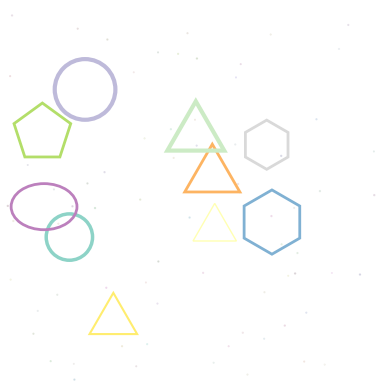[{"shape": "circle", "thickness": 2.5, "radius": 0.3, "center": [0.18, 0.384]}, {"shape": "triangle", "thickness": 1, "radius": 0.33, "center": [0.558, 0.407]}, {"shape": "circle", "thickness": 3, "radius": 0.39, "center": [0.221, 0.768]}, {"shape": "hexagon", "thickness": 2, "radius": 0.42, "center": [0.706, 0.423]}, {"shape": "triangle", "thickness": 2, "radius": 0.41, "center": [0.551, 0.543]}, {"shape": "pentagon", "thickness": 2, "radius": 0.39, "center": [0.11, 0.655]}, {"shape": "hexagon", "thickness": 2, "radius": 0.32, "center": [0.693, 0.624]}, {"shape": "oval", "thickness": 2, "radius": 0.43, "center": [0.114, 0.463]}, {"shape": "triangle", "thickness": 3, "radius": 0.43, "center": [0.509, 0.651]}, {"shape": "triangle", "thickness": 1.5, "radius": 0.36, "center": [0.294, 0.168]}]